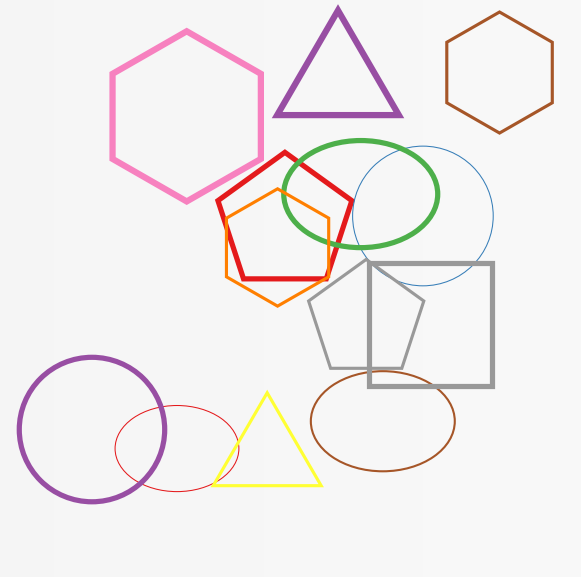[{"shape": "oval", "thickness": 0.5, "radius": 0.53, "center": [0.304, 0.222]}, {"shape": "pentagon", "thickness": 2.5, "radius": 0.61, "center": [0.49, 0.614]}, {"shape": "circle", "thickness": 0.5, "radius": 0.6, "center": [0.728, 0.625]}, {"shape": "oval", "thickness": 2.5, "radius": 0.66, "center": [0.621, 0.663]}, {"shape": "triangle", "thickness": 3, "radius": 0.6, "center": [0.582, 0.86]}, {"shape": "circle", "thickness": 2.5, "radius": 0.63, "center": [0.158, 0.255]}, {"shape": "hexagon", "thickness": 1.5, "radius": 0.51, "center": [0.478, 0.571]}, {"shape": "triangle", "thickness": 1.5, "radius": 0.54, "center": [0.46, 0.212]}, {"shape": "hexagon", "thickness": 1.5, "radius": 0.52, "center": [0.859, 0.874]}, {"shape": "oval", "thickness": 1, "radius": 0.62, "center": [0.659, 0.27]}, {"shape": "hexagon", "thickness": 3, "radius": 0.74, "center": [0.321, 0.798]}, {"shape": "square", "thickness": 2.5, "radius": 0.53, "center": [0.74, 0.437]}, {"shape": "pentagon", "thickness": 1.5, "radius": 0.52, "center": [0.63, 0.446]}]